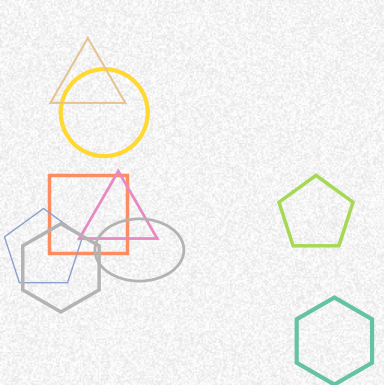[{"shape": "hexagon", "thickness": 3, "radius": 0.57, "center": [0.869, 0.114]}, {"shape": "square", "thickness": 2.5, "radius": 0.51, "center": [0.228, 0.444]}, {"shape": "pentagon", "thickness": 1, "radius": 0.53, "center": [0.113, 0.352]}, {"shape": "triangle", "thickness": 2, "radius": 0.58, "center": [0.307, 0.439]}, {"shape": "pentagon", "thickness": 2.5, "radius": 0.51, "center": [0.821, 0.443]}, {"shape": "circle", "thickness": 3, "radius": 0.56, "center": [0.271, 0.707]}, {"shape": "triangle", "thickness": 1.5, "radius": 0.56, "center": [0.228, 0.789]}, {"shape": "hexagon", "thickness": 2.5, "radius": 0.57, "center": [0.158, 0.304]}, {"shape": "oval", "thickness": 2, "radius": 0.58, "center": [0.362, 0.351]}]